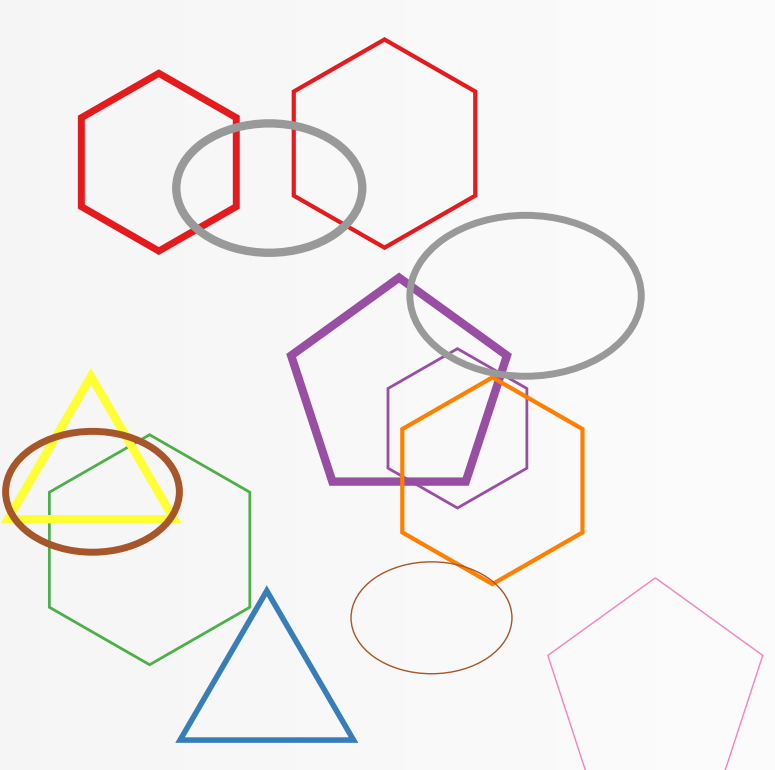[{"shape": "hexagon", "thickness": 2.5, "radius": 0.58, "center": [0.205, 0.789]}, {"shape": "hexagon", "thickness": 1.5, "radius": 0.68, "center": [0.496, 0.814]}, {"shape": "triangle", "thickness": 2, "radius": 0.65, "center": [0.344, 0.103]}, {"shape": "hexagon", "thickness": 1, "radius": 0.75, "center": [0.193, 0.286]}, {"shape": "pentagon", "thickness": 3, "radius": 0.73, "center": [0.515, 0.493]}, {"shape": "hexagon", "thickness": 1, "radius": 0.52, "center": [0.59, 0.444]}, {"shape": "hexagon", "thickness": 1.5, "radius": 0.67, "center": [0.635, 0.376]}, {"shape": "triangle", "thickness": 3, "radius": 0.62, "center": [0.117, 0.388]}, {"shape": "oval", "thickness": 2.5, "radius": 0.56, "center": [0.119, 0.361]}, {"shape": "oval", "thickness": 0.5, "radius": 0.52, "center": [0.557, 0.198]}, {"shape": "pentagon", "thickness": 0.5, "radius": 0.73, "center": [0.846, 0.104]}, {"shape": "oval", "thickness": 3, "radius": 0.6, "center": [0.347, 0.756]}, {"shape": "oval", "thickness": 2.5, "radius": 0.75, "center": [0.678, 0.616]}]